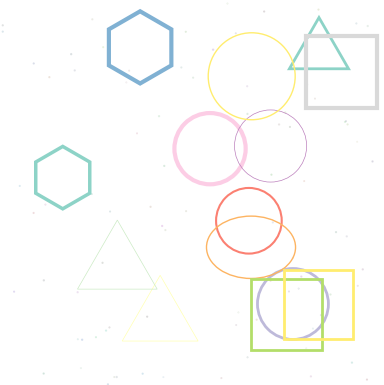[{"shape": "triangle", "thickness": 2, "radius": 0.44, "center": [0.828, 0.866]}, {"shape": "hexagon", "thickness": 2.5, "radius": 0.41, "center": [0.163, 0.539]}, {"shape": "triangle", "thickness": 0.5, "radius": 0.57, "center": [0.416, 0.171]}, {"shape": "circle", "thickness": 2, "radius": 0.46, "center": [0.761, 0.21]}, {"shape": "circle", "thickness": 1.5, "radius": 0.43, "center": [0.646, 0.427]}, {"shape": "hexagon", "thickness": 3, "radius": 0.47, "center": [0.364, 0.877]}, {"shape": "oval", "thickness": 1, "radius": 0.58, "center": [0.652, 0.358]}, {"shape": "square", "thickness": 2, "radius": 0.46, "center": [0.744, 0.182]}, {"shape": "circle", "thickness": 3, "radius": 0.46, "center": [0.546, 0.614]}, {"shape": "square", "thickness": 3, "radius": 0.46, "center": [0.887, 0.813]}, {"shape": "circle", "thickness": 0.5, "radius": 0.47, "center": [0.703, 0.621]}, {"shape": "triangle", "thickness": 0.5, "radius": 0.6, "center": [0.305, 0.309]}, {"shape": "circle", "thickness": 1, "radius": 0.56, "center": [0.654, 0.802]}, {"shape": "square", "thickness": 2, "radius": 0.45, "center": [0.826, 0.21]}]